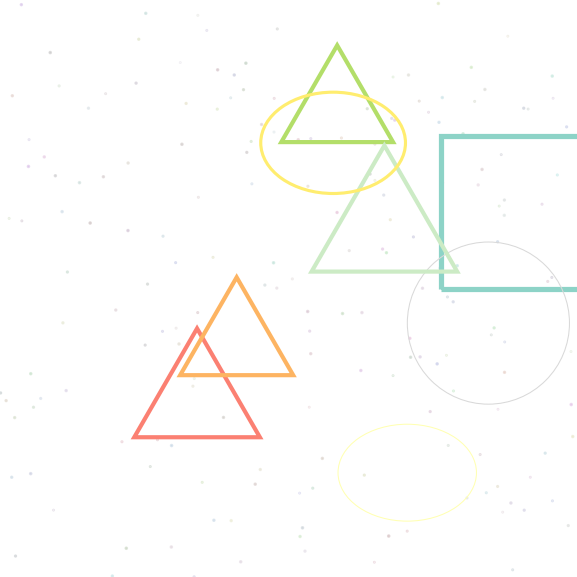[{"shape": "square", "thickness": 2.5, "radius": 0.66, "center": [0.897, 0.631]}, {"shape": "oval", "thickness": 0.5, "radius": 0.6, "center": [0.705, 0.181]}, {"shape": "triangle", "thickness": 2, "radius": 0.63, "center": [0.341, 0.305]}, {"shape": "triangle", "thickness": 2, "radius": 0.56, "center": [0.41, 0.406]}, {"shape": "triangle", "thickness": 2, "radius": 0.56, "center": [0.584, 0.809]}, {"shape": "circle", "thickness": 0.5, "radius": 0.7, "center": [0.846, 0.44]}, {"shape": "triangle", "thickness": 2, "radius": 0.73, "center": [0.666, 0.602]}, {"shape": "oval", "thickness": 1.5, "radius": 0.63, "center": [0.577, 0.752]}]